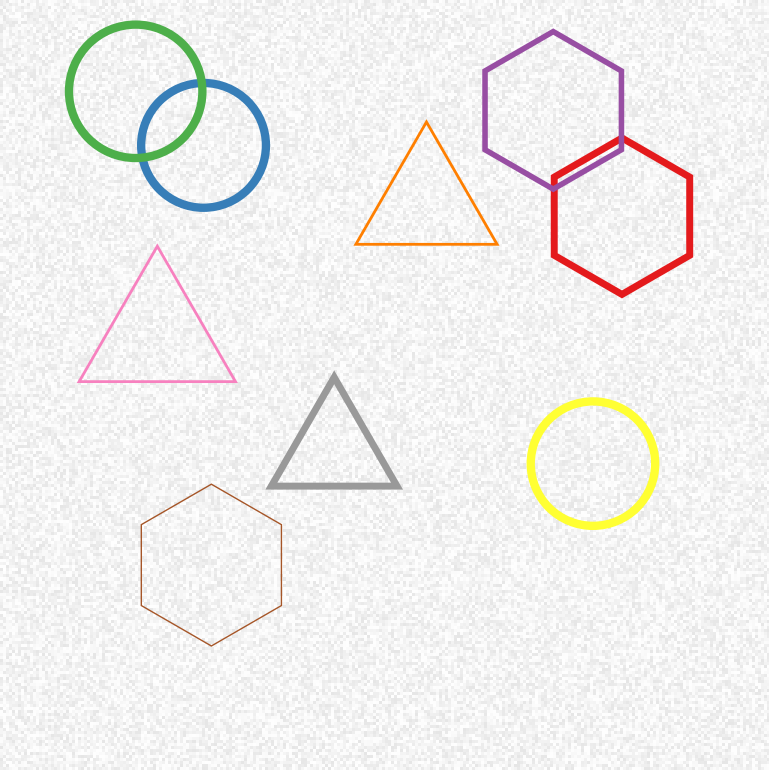[{"shape": "hexagon", "thickness": 2.5, "radius": 0.51, "center": [0.808, 0.719]}, {"shape": "circle", "thickness": 3, "radius": 0.41, "center": [0.264, 0.811]}, {"shape": "circle", "thickness": 3, "radius": 0.43, "center": [0.176, 0.881]}, {"shape": "hexagon", "thickness": 2, "radius": 0.51, "center": [0.718, 0.857]}, {"shape": "triangle", "thickness": 1, "radius": 0.53, "center": [0.554, 0.736]}, {"shape": "circle", "thickness": 3, "radius": 0.4, "center": [0.77, 0.398]}, {"shape": "hexagon", "thickness": 0.5, "radius": 0.53, "center": [0.275, 0.266]}, {"shape": "triangle", "thickness": 1, "radius": 0.59, "center": [0.204, 0.563]}, {"shape": "triangle", "thickness": 2.5, "radius": 0.47, "center": [0.434, 0.416]}]